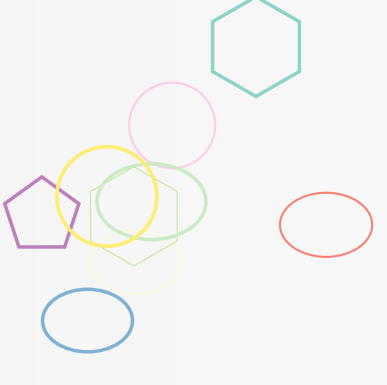[{"shape": "hexagon", "thickness": 2.5, "radius": 0.65, "center": [0.661, 0.879]}, {"shape": "oval", "thickness": 0.5, "radius": 0.59, "center": [0.349, 0.319]}, {"shape": "oval", "thickness": 1.5, "radius": 0.59, "center": [0.842, 0.416]}, {"shape": "oval", "thickness": 2.5, "radius": 0.58, "center": [0.226, 0.167]}, {"shape": "hexagon", "thickness": 0.5, "radius": 0.64, "center": [0.346, 0.438]}, {"shape": "circle", "thickness": 1.5, "radius": 0.55, "center": [0.444, 0.674]}, {"shape": "pentagon", "thickness": 2.5, "radius": 0.5, "center": [0.108, 0.44]}, {"shape": "oval", "thickness": 2.5, "radius": 0.7, "center": [0.391, 0.476]}, {"shape": "circle", "thickness": 2.5, "radius": 0.65, "center": [0.276, 0.49]}]